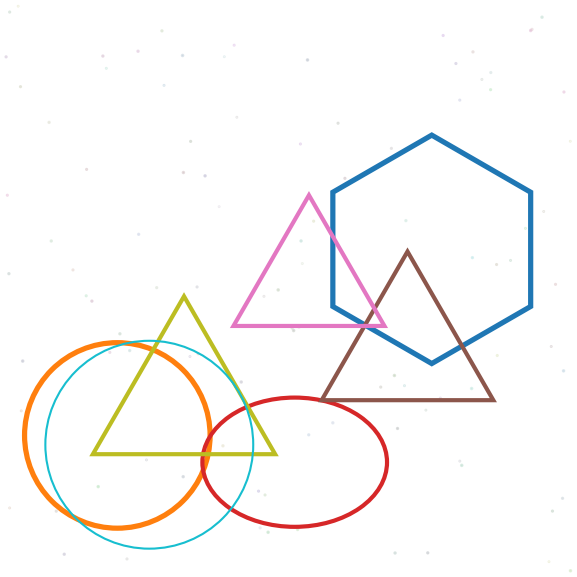[{"shape": "hexagon", "thickness": 2.5, "radius": 0.99, "center": [0.748, 0.567]}, {"shape": "circle", "thickness": 2.5, "radius": 0.8, "center": [0.203, 0.245]}, {"shape": "oval", "thickness": 2, "radius": 0.8, "center": [0.51, 0.199]}, {"shape": "triangle", "thickness": 2, "radius": 0.86, "center": [0.706, 0.392]}, {"shape": "triangle", "thickness": 2, "radius": 0.75, "center": [0.535, 0.51]}, {"shape": "triangle", "thickness": 2, "radius": 0.91, "center": [0.319, 0.304]}, {"shape": "circle", "thickness": 1, "radius": 0.9, "center": [0.259, 0.229]}]